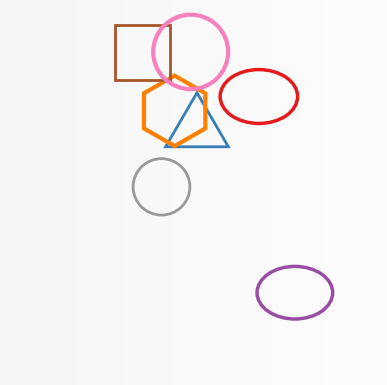[{"shape": "oval", "thickness": 2.5, "radius": 0.5, "center": [0.668, 0.749]}, {"shape": "triangle", "thickness": 2, "radius": 0.47, "center": [0.508, 0.666]}, {"shape": "oval", "thickness": 2.5, "radius": 0.49, "center": [0.761, 0.24]}, {"shape": "hexagon", "thickness": 3, "radius": 0.46, "center": [0.451, 0.712]}, {"shape": "square", "thickness": 2, "radius": 0.36, "center": [0.368, 0.864]}, {"shape": "circle", "thickness": 3, "radius": 0.48, "center": [0.492, 0.865]}, {"shape": "circle", "thickness": 2, "radius": 0.37, "center": [0.417, 0.515]}]